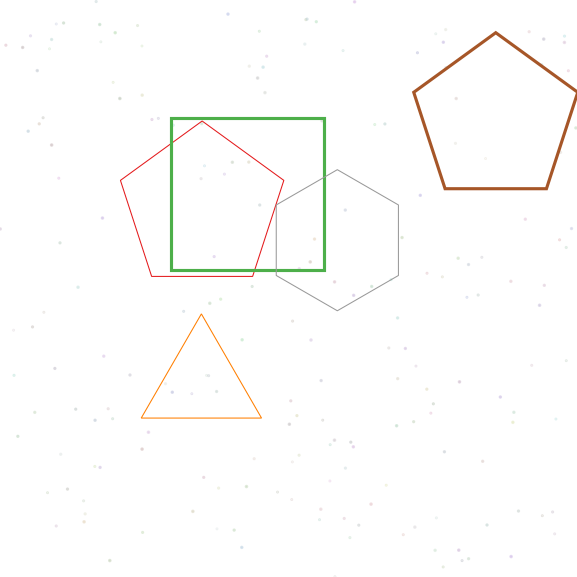[{"shape": "pentagon", "thickness": 0.5, "radius": 0.74, "center": [0.35, 0.641]}, {"shape": "square", "thickness": 1.5, "radius": 0.66, "center": [0.428, 0.663]}, {"shape": "triangle", "thickness": 0.5, "radius": 0.6, "center": [0.349, 0.335]}, {"shape": "pentagon", "thickness": 1.5, "radius": 0.75, "center": [0.858, 0.793]}, {"shape": "hexagon", "thickness": 0.5, "radius": 0.61, "center": [0.584, 0.583]}]